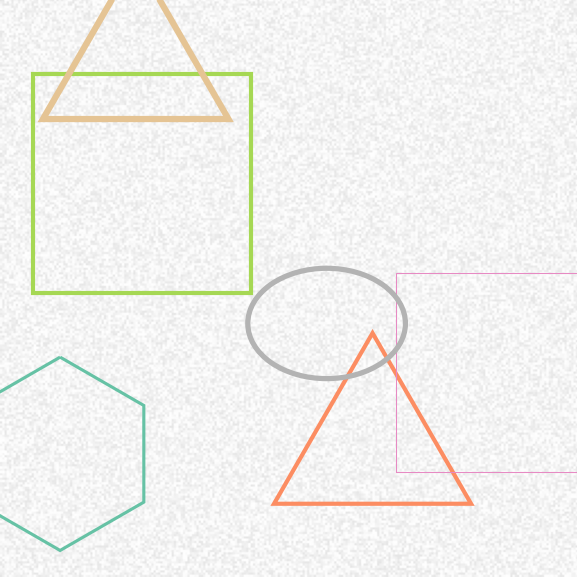[{"shape": "hexagon", "thickness": 1.5, "radius": 0.84, "center": [0.104, 0.213]}, {"shape": "triangle", "thickness": 2, "radius": 0.99, "center": [0.645, 0.225]}, {"shape": "square", "thickness": 0.5, "radius": 0.86, "center": [0.859, 0.354]}, {"shape": "square", "thickness": 2, "radius": 0.95, "center": [0.246, 0.681]}, {"shape": "triangle", "thickness": 3, "radius": 0.93, "center": [0.235, 0.886]}, {"shape": "oval", "thickness": 2.5, "radius": 0.68, "center": [0.566, 0.439]}]